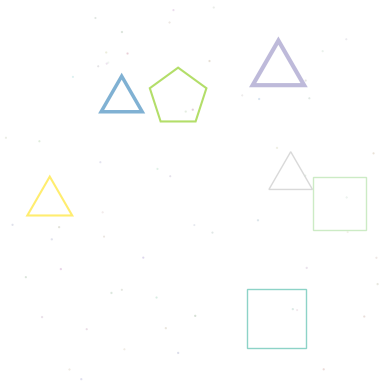[{"shape": "square", "thickness": 1, "radius": 0.38, "center": [0.718, 0.172]}, {"shape": "triangle", "thickness": 3, "radius": 0.39, "center": [0.723, 0.817]}, {"shape": "triangle", "thickness": 2.5, "radius": 0.31, "center": [0.316, 0.741]}, {"shape": "pentagon", "thickness": 1.5, "radius": 0.39, "center": [0.463, 0.747]}, {"shape": "triangle", "thickness": 1, "radius": 0.33, "center": [0.755, 0.541]}, {"shape": "square", "thickness": 1, "radius": 0.35, "center": [0.881, 0.472]}, {"shape": "triangle", "thickness": 1.5, "radius": 0.34, "center": [0.129, 0.474]}]